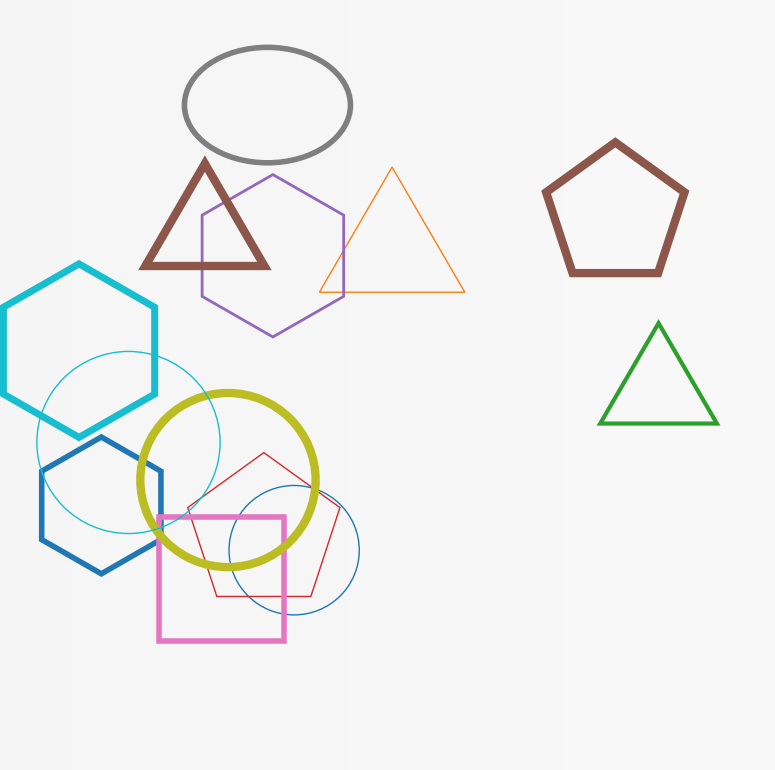[{"shape": "hexagon", "thickness": 2, "radius": 0.44, "center": [0.131, 0.344]}, {"shape": "circle", "thickness": 0.5, "radius": 0.42, "center": [0.38, 0.285]}, {"shape": "triangle", "thickness": 0.5, "radius": 0.54, "center": [0.506, 0.675]}, {"shape": "triangle", "thickness": 1.5, "radius": 0.43, "center": [0.85, 0.493]}, {"shape": "pentagon", "thickness": 0.5, "radius": 0.52, "center": [0.34, 0.309]}, {"shape": "hexagon", "thickness": 1, "radius": 0.53, "center": [0.352, 0.668]}, {"shape": "pentagon", "thickness": 3, "radius": 0.47, "center": [0.794, 0.721]}, {"shape": "triangle", "thickness": 3, "radius": 0.44, "center": [0.264, 0.699]}, {"shape": "square", "thickness": 2, "radius": 0.4, "center": [0.286, 0.248]}, {"shape": "oval", "thickness": 2, "radius": 0.54, "center": [0.345, 0.864]}, {"shape": "circle", "thickness": 3, "radius": 0.57, "center": [0.294, 0.377]}, {"shape": "hexagon", "thickness": 2.5, "radius": 0.56, "center": [0.102, 0.545]}, {"shape": "circle", "thickness": 0.5, "radius": 0.59, "center": [0.166, 0.425]}]